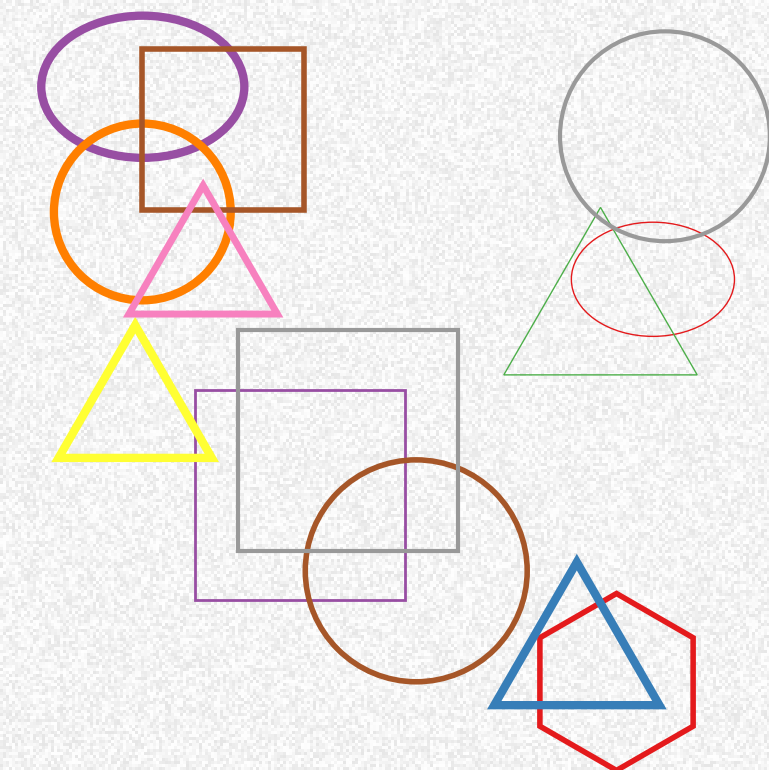[{"shape": "hexagon", "thickness": 2, "radius": 0.57, "center": [0.801, 0.114]}, {"shape": "oval", "thickness": 0.5, "radius": 0.53, "center": [0.848, 0.637]}, {"shape": "triangle", "thickness": 3, "radius": 0.62, "center": [0.749, 0.146]}, {"shape": "triangle", "thickness": 0.5, "radius": 0.73, "center": [0.78, 0.586]}, {"shape": "oval", "thickness": 3, "radius": 0.66, "center": [0.185, 0.887]}, {"shape": "square", "thickness": 1, "radius": 0.68, "center": [0.39, 0.358]}, {"shape": "circle", "thickness": 3, "radius": 0.57, "center": [0.185, 0.725]}, {"shape": "triangle", "thickness": 3, "radius": 0.57, "center": [0.176, 0.463]}, {"shape": "circle", "thickness": 2, "radius": 0.72, "center": [0.541, 0.259]}, {"shape": "square", "thickness": 2, "radius": 0.52, "center": [0.29, 0.832]}, {"shape": "triangle", "thickness": 2.5, "radius": 0.56, "center": [0.264, 0.648]}, {"shape": "circle", "thickness": 1.5, "radius": 0.68, "center": [0.864, 0.823]}, {"shape": "square", "thickness": 1.5, "radius": 0.71, "center": [0.452, 0.428]}]